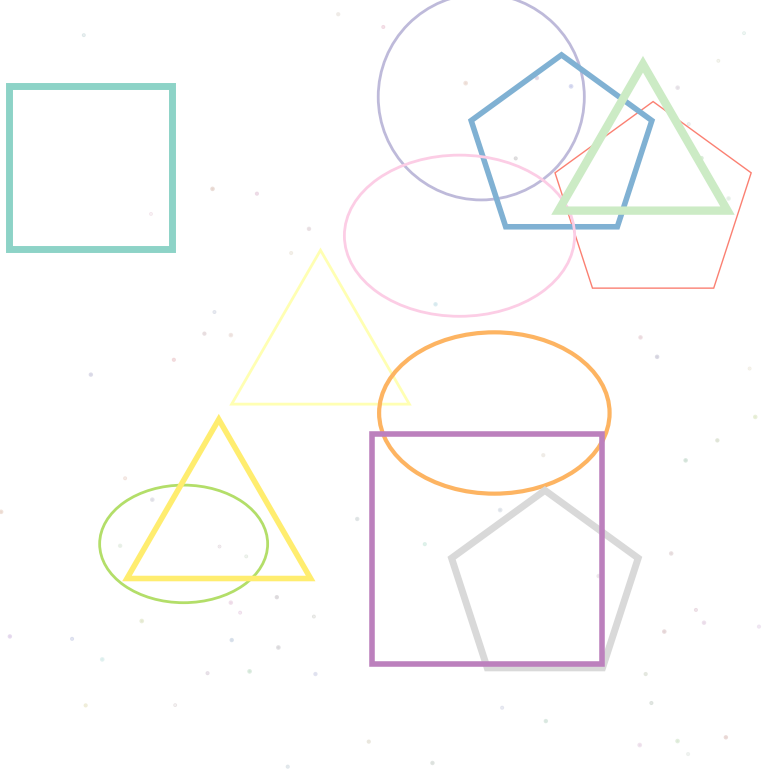[{"shape": "square", "thickness": 2.5, "radius": 0.53, "center": [0.117, 0.783]}, {"shape": "triangle", "thickness": 1, "radius": 0.67, "center": [0.416, 0.542]}, {"shape": "circle", "thickness": 1, "radius": 0.67, "center": [0.625, 0.874]}, {"shape": "pentagon", "thickness": 0.5, "radius": 0.67, "center": [0.848, 0.734]}, {"shape": "pentagon", "thickness": 2, "radius": 0.62, "center": [0.729, 0.805]}, {"shape": "oval", "thickness": 1.5, "radius": 0.75, "center": [0.642, 0.464]}, {"shape": "oval", "thickness": 1, "radius": 0.55, "center": [0.239, 0.294]}, {"shape": "oval", "thickness": 1, "radius": 0.75, "center": [0.597, 0.694]}, {"shape": "pentagon", "thickness": 2.5, "radius": 0.64, "center": [0.708, 0.236]}, {"shape": "square", "thickness": 2, "radius": 0.75, "center": [0.633, 0.287]}, {"shape": "triangle", "thickness": 3, "radius": 0.63, "center": [0.835, 0.79]}, {"shape": "triangle", "thickness": 2, "radius": 0.69, "center": [0.284, 0.318]}]